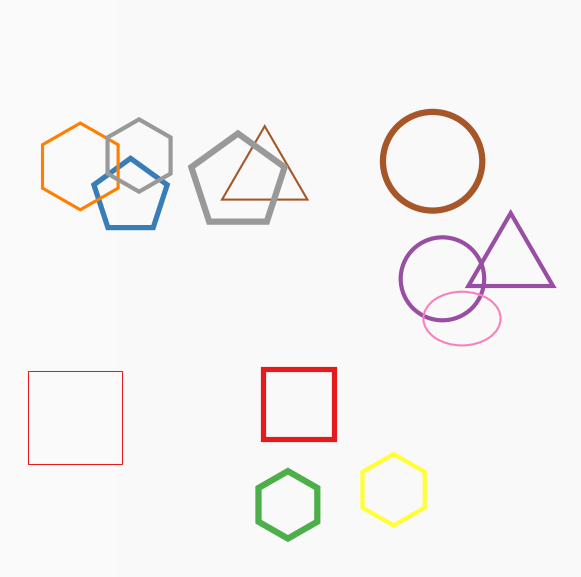[{"shape": "square", "thickness": 2.5, "radius": 0.31, "center": [0.514, 0.3]}, {"shape": "square", "thickness": 0.5, "radius": 0.41, "center": [0.129, 0.276]}, {"shape": "pentagon", "thickness": 2.5, "radius": 0.33, "center": [0.225, 0.659]}, {"shape": "hexagon", "thickness": 3, "radius": 0.29, "center": [0.495, 0.125]}, {"shape": "circle", "thickness": 2, "radius": 0.36, "center": [0.761, 0.516]}, {"shape": "triangle", "thickness": 2, "radius": 0.42, "center": [0.879, 0.546]}, {"shape": "hexagon", "thickness": 1.5, "radius": 0.38, "center": [0.138, 0.711]}, {"shape": "hexagon", "thickness": 2, "radius": 0.31, "center": [0.677, 0.151]}, {"shape": "triangle", "thickness": 1, "radius": 0.42, "center": [0.455, 0.696]}, {"shape": "circle", "thickness": 3, "radius": 0.43, "center": [0.744, 0.72]}, {"shape": "oval", "thickness": 1, "radius": 0.33, "center": [0.795, 0.447]}, {"shape": "pentagon", "thickness": 3, "radius": 0.42, "center": [0.409, 0.684]}, {"shape": "hexagon", "thickness": 2, "radius": 0.31, "center": [0.239, 0.73]}]